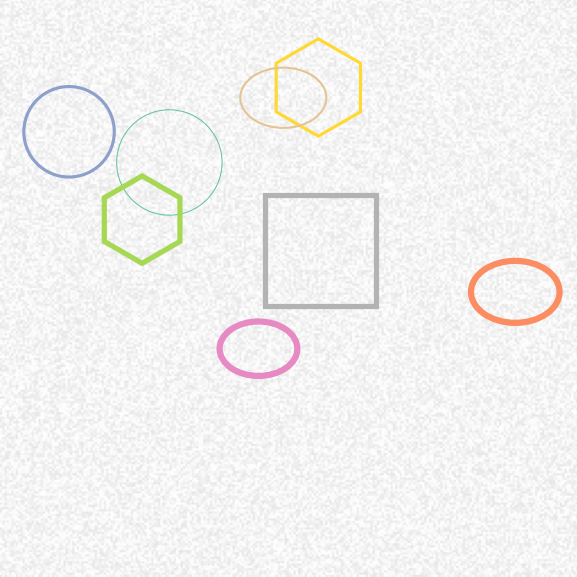[{"shape": "circle", "thickness": 0.5, "radius": 0.46, "center": [0.293, 0.718]}, {"shape": "oval", "thickness": 3, "radius": 0.38, "center": [0.892, 0.494]}, {"shape": "circle", "thickness": 1.5, "radius": 0.39, "center": [0.12, 0.771]}, {"shape": "oval", "thickness": 3, "radius": 0.34, "center": [0.448, 0.395]}, {"shape": "hexagon", "thickness": 2.5, "radius": 0.38, "center": [0.246, 0.619]}, {"shape": "hexagon", "thickness": 1.5, "radius": 0.42, "center": [0.551, 0.848]}, {"shape": "oval", "thickness": 1, "radius": 0.37, "center": [0.491, 0.83]}, {"shape": "square", "thickness": 2.5, "radius": 0.48, "center": [0.555, 0.565]}]